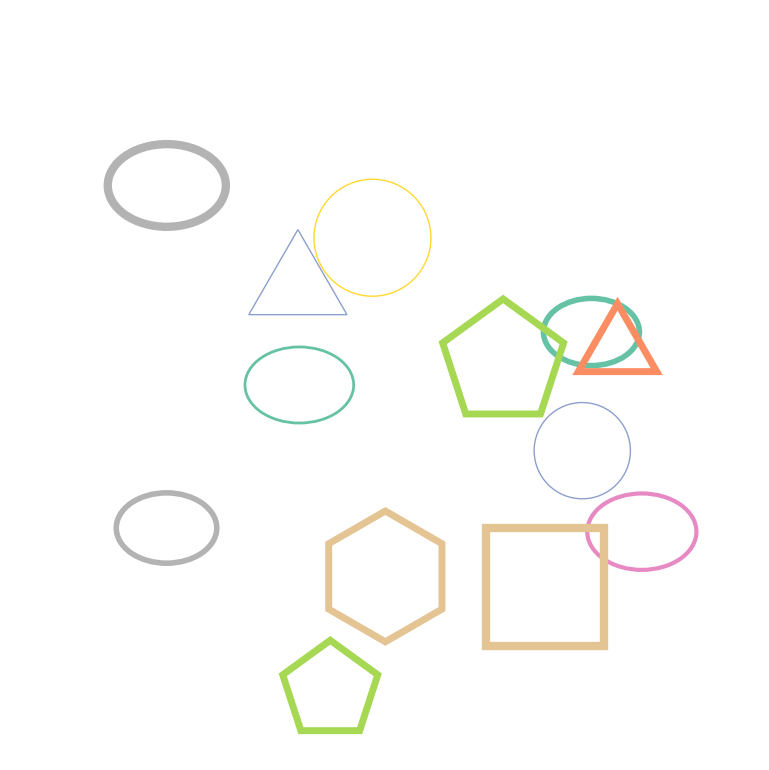[{"shape": "oval", "thickness": 2, "radius": 0.31, "center": [0.768, 0.569]}, {"shape": "oval", "thickness": 1, "radius": 0.35, "center": [0.389, 0.5]}, {"shape": "triangle", "thickness": 2.5, "radius": 0.29, "center": [0.802, 0.547]}, {"shape": "triangle", "thickness": 0.5, "radius": 0.37, "center": [0.387, 0.628]}, {"shape": "circle", "thickness": 0.5, "radius": 0.31, "center": [0.756, 0.415]}, {"shape": "oval", "thickness": 1.5, "radius": 0.35, "center": [0.834, 0.31]}, {"shape": "pentagon", "thickness": 2.5, "radius": 0.41, "center": [0.653, 0.529]}, {"shape": "pentagon", "thickness": 2.5, "radius": 0.32, "center": [0.429, 0.104]}, {"shape": "circle", "thickness": 0.5, "radius": 0.38, "center": [0.484, 0.691]}, {"shape": "hexagon", "thickness": 2.5, "radius": 0.42, "center": [0.5, 0.251]}, {"shape": "square", "thickness": 3, "radius": 0.38, "center": [0.708, 0.237]}, {"shape": "oval", "thickness": 2, "radius": 0.33, "center": [0.216, 0.314]}, {"shape": "oval", "thickness": 3, "radius": 0.38, "center": [0.217, 0.759]}]